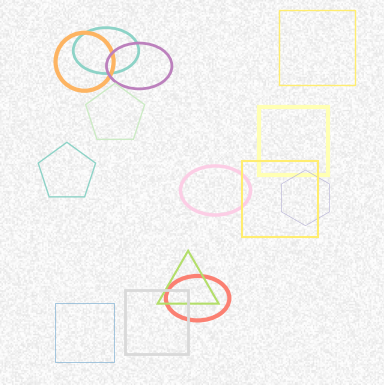[{"shape": "pentagon", "thickness": 1, "radius": 0.39, "center": [0.174, 0.552]}, {"shape": "oval", "thickness": 2, "radius": 0.43, "center": [0.275, 0.869]}, {"shape": "square", "thickness": 3, "radius": 0.45, "center": [0.762, 0.634]}, {"shape": "hexagon", "thickness": 0.5, "radius": 0.36, "center": [0.793, 0.486]}, {"shape": "oval", "thickness": 3, "radius": 0.41, "center": [0.513, 0.226]}, {"shape": "square", "thickness": 0.5, "radius": 0.38, "center": [0.219, 0.136]}, {"shape": "circle", "thickness": 3, "radius": 0.38, "center": [0.22, 0.84]}, {"shape": "triangle", "thickness": 1.5, "radius": 0.46, "center": [0.489, 0.257]}, {"shape": "oval", "thickness": 2.5, "radius": 0.46, "center": [0.56, 0.505]}, {"shape": "square", "thickness": 2, "radius": 0.41, "center": [0.406, 0.163]}, {"shape": "oval", "thickness": 2, "radius": 0.42, "center": [0.362, 0.829]}, {"shape": "pentagon", "thickness": 1, "radius": 0.4, "center": [0.299, 0.703]}, {"shape": "square", "thickness": 1.5, "radius": 0.5, "center": [0.727, 0.483]}, {"shape": "square", "thickness": 1, "radius": 0.49, "center": [0.823, 0.877]}]